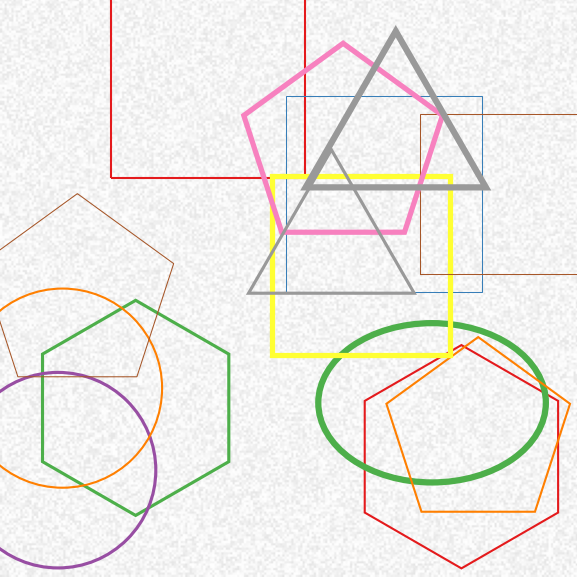[{"shape": "square", "thickness": 1, "radius": 0.84, "center": [0.36, 0.858]}, {"shape": "hexagon", "thickness": 1, "radius": 0.97, "center": [0.799, 0.208]}, {"shape": "square", "thickness": 0.5, "radius": 0.85, "center": [0.665, 0.664]}, {"shape": "oval", "thickness": 3, "radius": 0.99, "center": [0.748, 0.302]}, {"shape": "hexagon", "thickness": 1.5, "radius": 0.93, "center": [0.235, 0.293]}, {"shape": "circle", "thickness": 1.5, "radius": 0.85, "center": [0.1, 0.185]}, {"shape": "circle", "thickness": 1, "radius": 0.86, "center": [0.108, 0.327]}, {"shape": "pentagon", "thickness": 1, "radius": 0.84, "center": [0.828, 0.248]}, {"shape": "square", "thickness": 2.5, "radius": 0.77, "center": [0.625, 0.539]}, {"shape": "square", "thickness": 0.5, "radius": 0.69, "center": [0.866, 0.663]}, {"shape": "pentagon", "thickness": 0.5, "radius": 0.88, "center": [0.134, 0.489]}, {"shape": "pentagon", "thickness": 2.5, "radius": 0.9, "center": [0.594, 0.743]}, {"shape": "triangle", "thickness": 1.5, "radius": 0.83, "center": [0.574, 0.574]}, {"shape": "triangle", "thickness": 3, "radius": 0.9, "center": [0.685, 0.765]}]